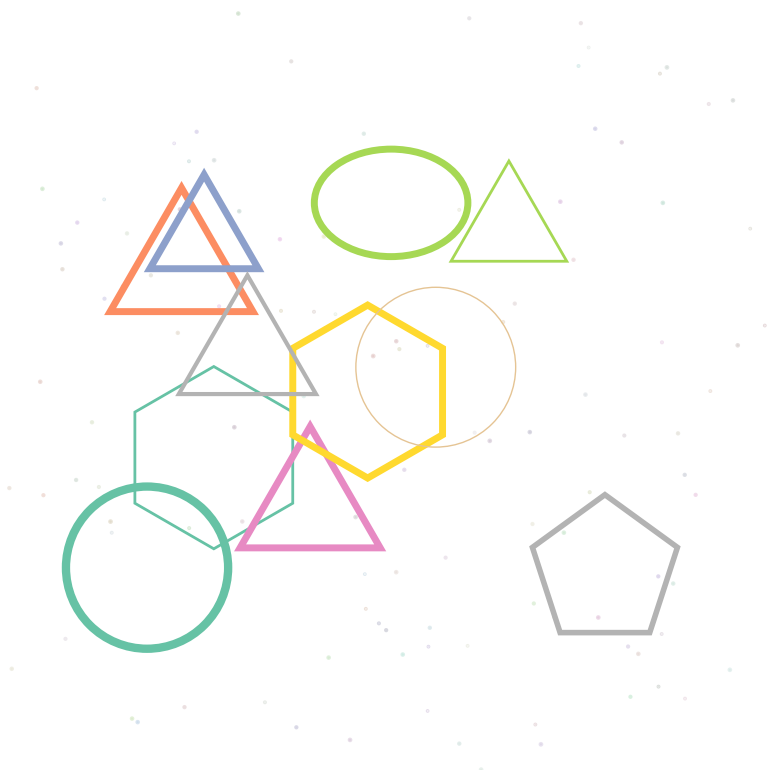[{"shape": "hexagon", "thickness": 1, "radius": 0.59, "center": [0.278, 0.406]}, {"shape": "circle", "thickness": 3, "radius": 0.53, "center": [0.191, 0.263]}, {"shape": "triangle", "thickness": 2.5, "radius": 0.54, "center": [0.236, 0.649]}, {"shape": "triangle", "thickness": 2.5, "radius": 0.41, "center": [0.265, 0.692]}, {"shape": "triangle", "thickness": 2.5, "radius": 0.53, "center": [0.403, 0.341]}, {"shape": "triangle", "thickness": 1, "radius": 0.43, "center": [0.661, 0.704]}, {"shape": "oval", "thickness": 2.5, "radius": 0.5, "center": [0.508, 0.737]}, {"shape": "hexagon", "thickness": 2.5, "radius": 0.56, "center": [0.477, 0.491]}, {"shape": "circle", "thickness": 0.5, "radius": 0.52, "center": [0.566, 0.523]}, {"shape": "pentagon", "thickness": 2, "radius": 0.5, "center": [0.786, 0.259]}, {"shape": "triangle", "thickness": 1.5, "radius": 0.51, "center": [0.321, 0.54]}]